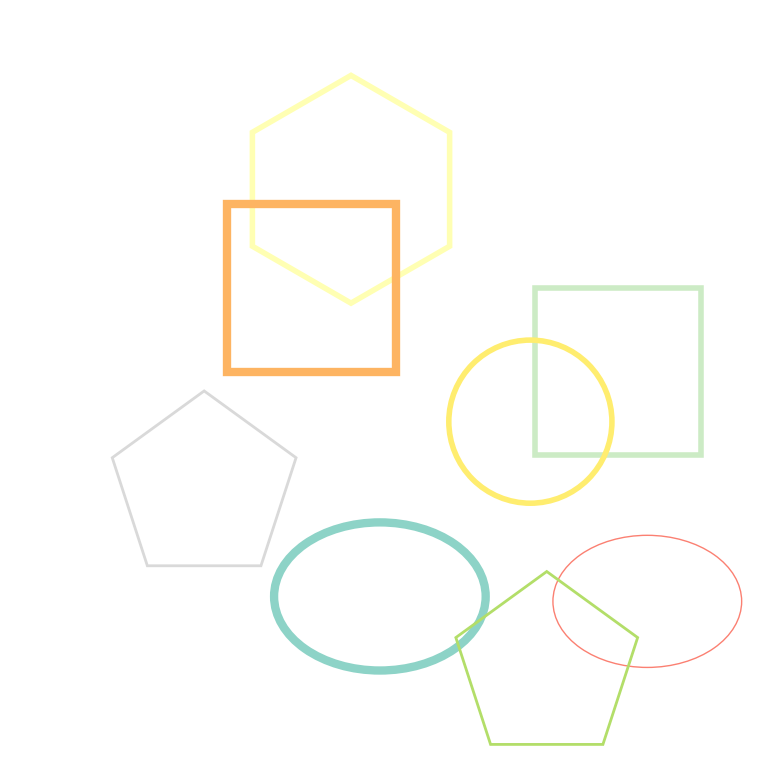[{"shape": "oval", "thickness": 3, "radius": 0.69, "center": [0.493, 0.225]}, {"shape": "hexagon", "thickness": 2, "radius": 0.74, "center": [0.456, 0.754]}, {"shape": "oval", "thickness": 0.5, "radius": 0.61, "center": [0.841, 0.219]}, {"shape": "square", "thickness": 3, "radius": 0.55, "center": [0.404, 0.626]}, {"shape": "pentagon", "thickness": 1, "radius": 0.62, "center": [0.71, 0.134]}, {"shape": "pentagon", "thickness": 1, "radius": 0.63, "center": [0.265, 0.367]}, {"shape": "square", "thickness": 2, "radius": 0.54, "center": [0.803, 0.517]}, {"shape": "circle", "thickness": 2, "radius": 0.53, "center": [0.689, 0.452]}]